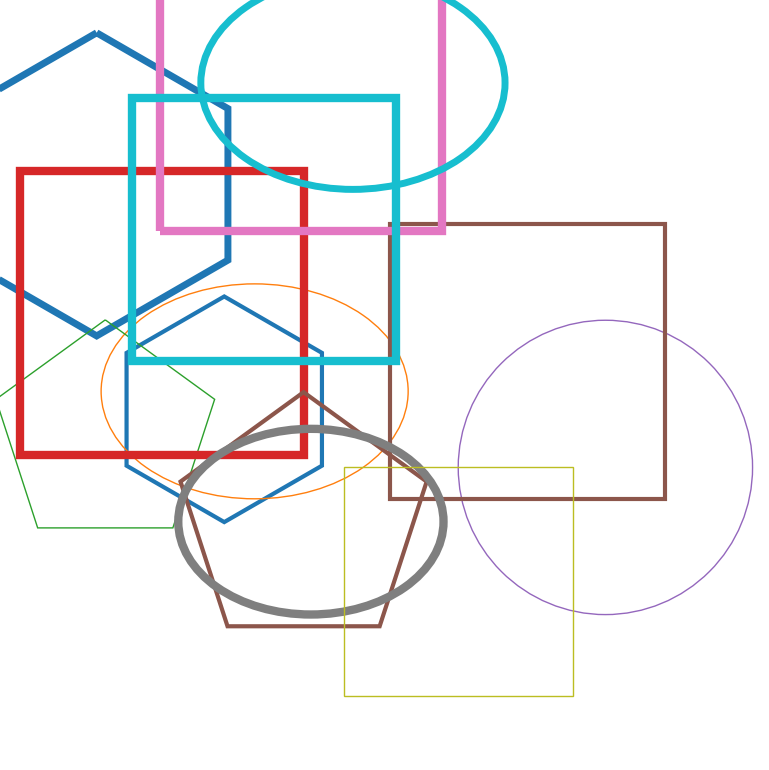[{"shape": "hexagon", "thickness": 2.5, "radius": 0.98, "center": [0.126, 0.761]}, {"shape": "hexagon", "thickness": 1.5, "radius": 0.73, "center": [0.291, 0.468]}, {"shape": "oval", "thickness": 0.5, "radius": 1.0, "center": [0.331, 0.492]}, {"shape": "pentagon", "thickness": 0.5, "radius": 0.75, "center": [0.137, 0.435]}, {"shape": "square", "thickness": 3, "radius": 0.92, "center": [0.211, 0.594]}, {"shape": "circle", "thickness": 0.5, "radius": 0.96, "center": [0.786, 0.393]}, {"shape": "square", "thickness": 1.5, "radius": 0.89, "center": [0.685, 0.53]}, {"shape": "pentagon", "thickness": 1.5, "radius": 0.84, "center": [0.394, 0.323]}, {"shape": "square", "thickness": 3, "radius": 0.91, "center": [0.391, 0.883]}, {"shape": "oval", "thickness": 3, "radius": 0.86, "center": [0.404, 0.323]}, {"shape": "square", "thickness": 0.5, "radius": 0.74, "center": [0.596, 0.245]}, {"shape": "square", "thickness": 3, "radius": 0.86, "center": [0.343, 0.702]}, {"shape": "oval", "thickness": 2.5, "radius": 0.99, "center": [0.458, 0.892]}]